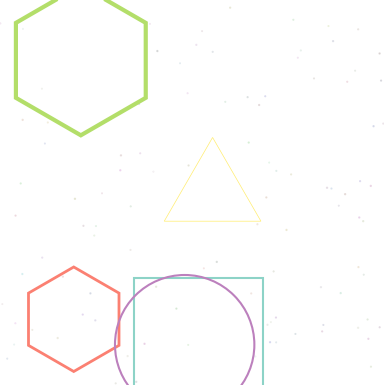[{"shape": "square", "thickness": 1.5, "radius": 0.84, "center": [0.516, 0.11]}, {"shape": "hexagon", "thickness": 2, "radius": 0.68, "center": [0.192, 0.171]}, {"shape": "hexagon", "thickness": 3, "radius": 0.97, "center": [0.21, 0.843]}, {"shape": "circle", "thickness": 1.5, "radius": 0.91, "center": [0.48, 0.105]}, {"shape": "triangle", "thickness": 0.5, "radius": 0.73, "center": [0.552, 0.498]}]